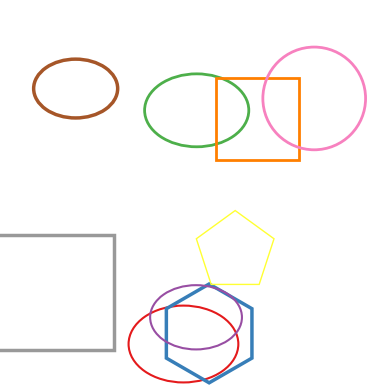[{"shape": "oval", "thickness": 1.5, "radius": 0.71, "center": [0.477, 0.106]}, {"shape": "hexagon", "thickness": 2.5, "radius": 0.64, "center": [0.543, 0.134]}, {"shape": "oval", "thickness": 2, "radius": 0.68, "center": [0.511, 0.713]}, {"shape": "oval", "thickness": 1.5, "radius": 0.6, "center": [0.509, 0.176]}, {"shape": "square", "thickness": 2, "radius": 0.54, "center": [0.669, 0.691]}, {"shape": "pentagon", "thickness": 1, "radius": 0.53, "center": [0.611, 0.347]}, {"shape": "oval", "thickness": 2.5, "radius": 0.55, "center": [0.197, 0.77]}, {"shape": "circle", "thickness": 2, "radius": 0.67, "center": [0.816, 0.744]}, {"shape": "square", "thickness": 2.5, "radius": 0.75, "center": [0.146, 0.24]}]